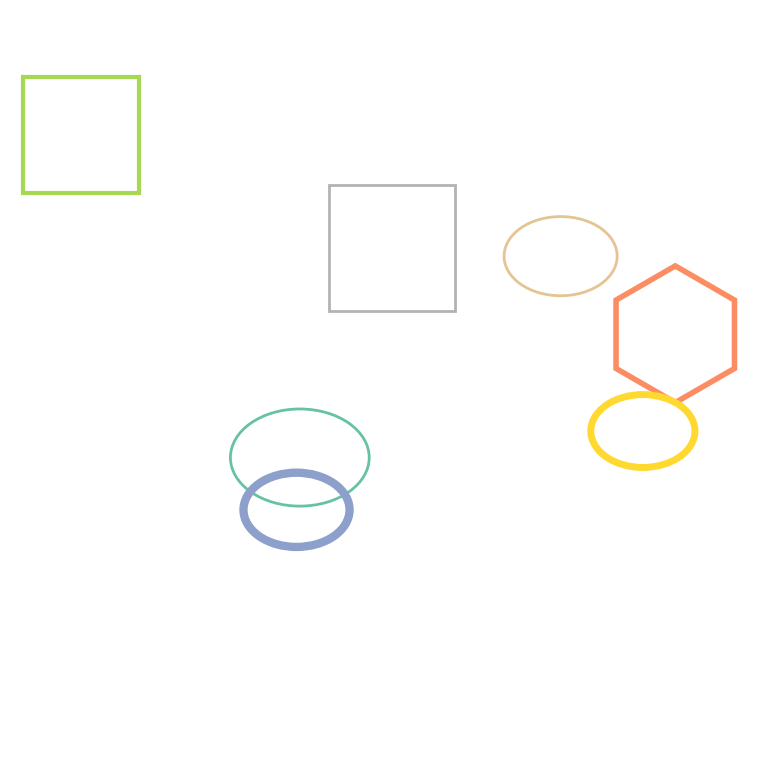[{"shape": "oval", "thickness": 1, "radius": 0.45, "center": [0.389, 0.406]}, {"shape": "hexagon", "thickness": 2, "radius": 0.44, "center": [0.877, 0.566]}, {"shape": "oval", "thickness": 3, "radius": 0.34, "center": [0.385, 0.338]}, {"shape": "square", "thickness": 1.5, "radius": 0.38, "center": [0.106, 0.825]}, {"shape": "oval", "thickness": 2.5, "radius": 0.34, "center": [0.835, 0.44]}, {"shape": "oval", "thickness": 1, "radius": 0.37, "center": [0.728, 0.667]}, {"shape": "square", "thickness": 1, "radius": 0.41, "center": [0.509, 0.678]}]